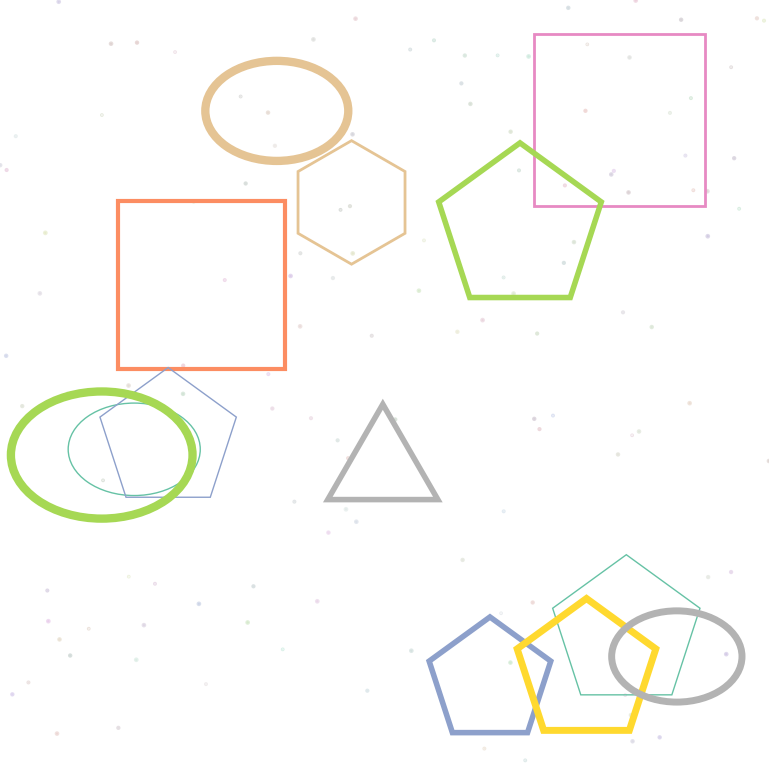[{"shape": "pentagon", "thickness": 0.5, "radius": 0.5, "center": [0.813, 0.179]}, {"shape": "oval", "thickness": 0.5, "radius": 0.43, "center": [0.174, 0.416]}, {"shape": "square", "thickness": 1.5, "radius": 0.54, "center": [0.262, 0.63]}, {"shape": "pentagon", "thickness": 0.5, "radius": 0.47, "center": [0.218, 0.43]}, {"shape": "pentagon", "thickness": 2, "radius": 0.42, "center": [0.636, 0.116]}, {"shape": "square", "thickness": 1, "radius": 0.56, "center": [0.805, 0.844]}, {"shape": "pentagon", "thickness": 2, "radius": 0.56, "center": [0.675, 0.703]}, {"shape": "oval", "thickness": 3, "radius": 0.59, "center": [0.132, 0.409]}, {"shape": "pentagon", "thickness": 2.5, "radius": 0.47, "center": [0.762, 0.128]}, {"shape": "hexagon", "thickness": 1, "radius": 0.4, "center": [0.457, 0.737]}, {"shape": "oval", "thickness": 3, "radius": 0.46, "center": [0.359, 0.856]}, {"shape": "oval", "thickness": 2.5, "radius": 0.42, "center": [0.879, 0.147]}, {"shape": "triangle", "thickness": 2, "radius": 0.41, "center": [0.497, 0.392]}]